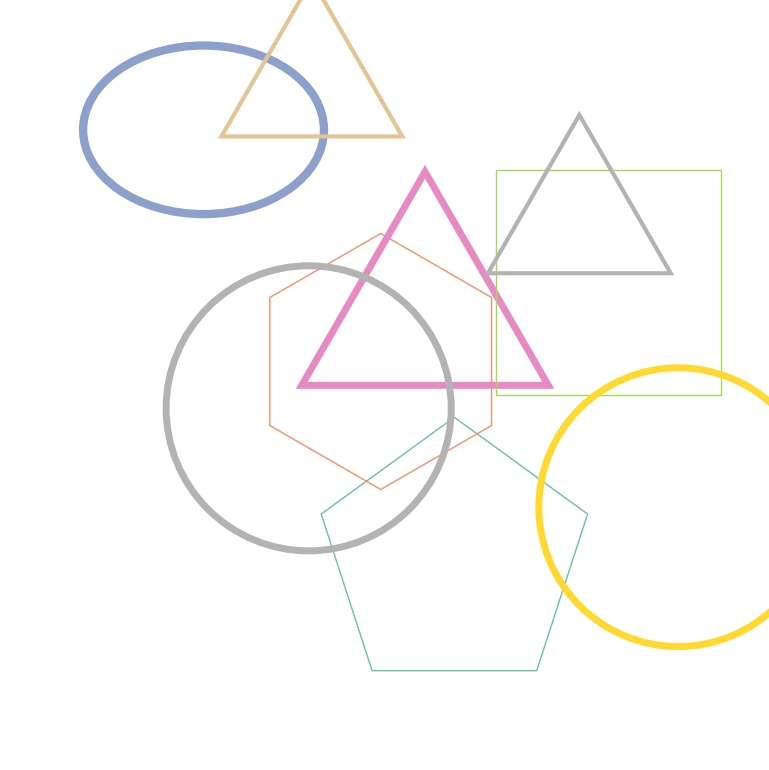[{"shape": "pentagon", "thickness": 0.5, "radius": 0.91, "center": [0.59, 0.276]}, {"shape": "hexagon", "thickness": 0.5, "radius": 0.83, "center": [0.494, 0.531]}, {"shape": "oval", "thickness": 3, "radius": 0.78, "center": [0.264, 0.831]}, {"shape": "triangle", "thickness": 2.5, "radius": 0.92, "center": [0.552, 0.592]}, {"shape": "square", "thickness": 0.5, "radius": 0.73, "center": [0.79, 0.633]}, {"shape": "circle", "thickness": 2.5, "radius": 0.91, "center": [0.881, 0.341]}, {"shape": "triangle", "thickness": 1.5, "radius": 0.68, "center": [0.405, 0.891]}, {"shape": "triangle", "thickness": 1.5, "radius": 0.69, "center": [0.752, 0.714]}, {"shape": "circle", "thickness": 2.5, "radius": 0.93, "center": [0.401, 0.47]}]